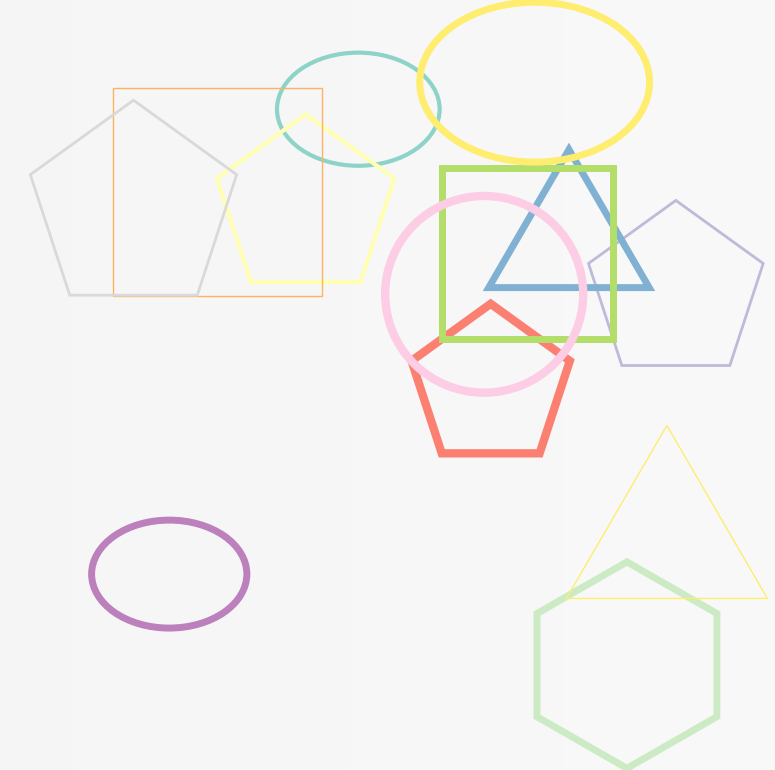[{"shape": "oval", "thickness": 1.5, "radius": 0.52, "center": [0.462, 0.858]}, {"shape": "pentagon", "thickness": 1.5, "radius": 0.6, "center": [0.394, 0.731]}, {"shape": "pentagon", "thickness": 1, "radius": 0.59, "center": [0.872, 0.621]}, {"shape": "pentagon", "thickness": 3, "radius": 0.54, "center": [0.633, 0.498]}, {"shape": "triangle", "thickness": 2.5, "radius": 0.6, "center": [0.734, 0.686]}, {"shape": "square", "thickness": 0.5, "radius": 0.67, "center": [0.281, 0.751]}, {"shape": "square", "thickness": 2.5, "radius": 0.55, "center": [0.681, 0.671]}, {"shape": "circle", "thickness": 3, "radius": 0.64, "center": [0.625, 0.618]}, {"shape": "pentagon", "thickness": 1, "radius": 0.7, "center": [0.172, 0.73]}, {"shape": "oval", "thickness": 2.5, "radius": 0.5, "center": [0.218, 0.254]}, {"shape": "hexagon", "thickness": 2.5, "radius": 0.67, "center": [0.809, 0.136]}, {"shape": "oval", "thickness": 2.5, "radius": 0.74, "center": [0.69, 0.893]}, {"shape": "triangle", "thickness": 0.5, "radius": 0.75, "center": [0.861, 0.298]}]